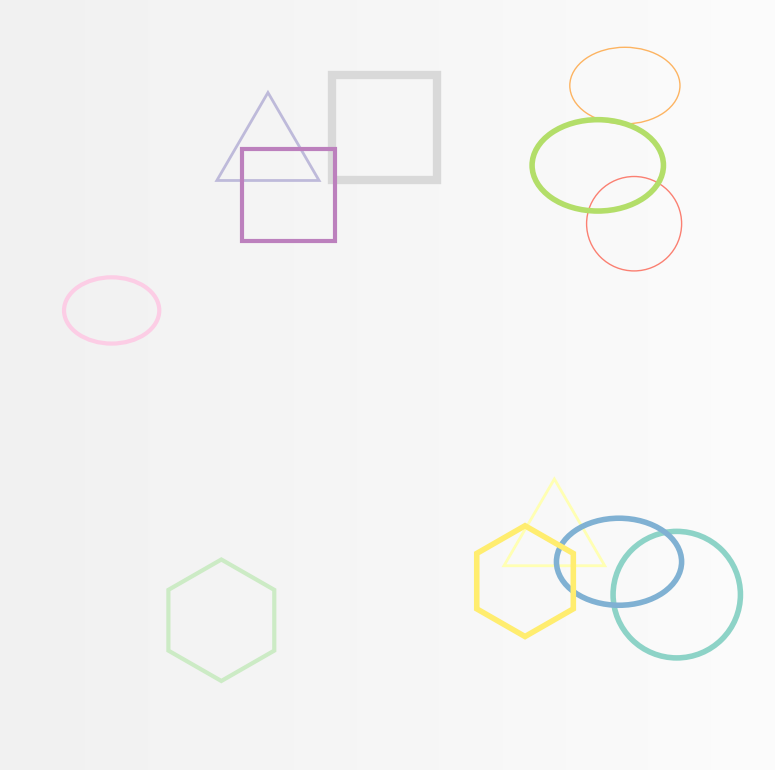[{"shape": "circle", "thickness": 2, "radius": 0.41, "center": [0.873, 0.228]}, {"shape": "triangle", "thickness": 1, "radius": 0.38, "center": [0.715, 0.303]}, {"shape": "triangle", "thickness": 1, "radius": 0.38, "center": [0.346, 0.804]}, {"shape": "circle", "thickness": 0.5, "radius": 0.31, "center": [0.818, 0.709]}, {"shape": "oval", "thickness": 2, "radius": 0.4, "center": [0.799, 0.27]}, {"shape": "oval", "thickness": 0.5, "radius": 0.36, "center": [0.806, 0.889]}, {"shape": "oval", "thickness": 2, "radius": 0.42, "center": [0.771, 0.785]}, {"shape": "oval", "thickness": 1.5, "radius": 0.31, "center": [0.144, 0.597]}, {"shape": "square", "thickness": 3, "radius": 0.34, "center": [0.496, 0.834]}, {"shape": "square", "thickness": 1.5, "radius": 0.3, "center": [0.372, 0.747]}, {"shape": "hexagon", "thickness": 1.5, "radius": 0.39, "center": [0.286, 0.195]}, {"shape": "hexagon", "thickness": 2, "radius": 0.36, "center": [0.677, 0.245]}]